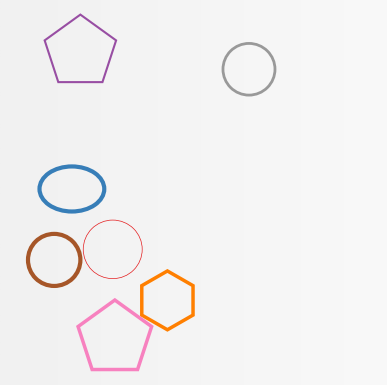[{"shape": "circle", "thickness": 0.5, "radius": 0.38, "center": [0.291, 0.352]}, {"shape": "oval", "thickness": 3, "radius": 0.42, "center": [0.186, 0.509]}, {"shape": "pentagon", "thickness": 1.5, "radius": 0.48, "center": [0.207, 0.865]}, {"shape": "hexagon", "thickness": 2.5, "radius": 0.38, "center": [0.432, 0.22]}, {"shape": "circle", "thickness": 3, "radius": 0.34, "center": [0.14, 0.325]}, {"shape": "pentagon", "thickness": 2.5, "radius": 0.5, "center": [0.296, 0.121]}, {"shape": "circle", "thickness": 2, "radius": 0.34, "center": [0.643, 0.82]}]